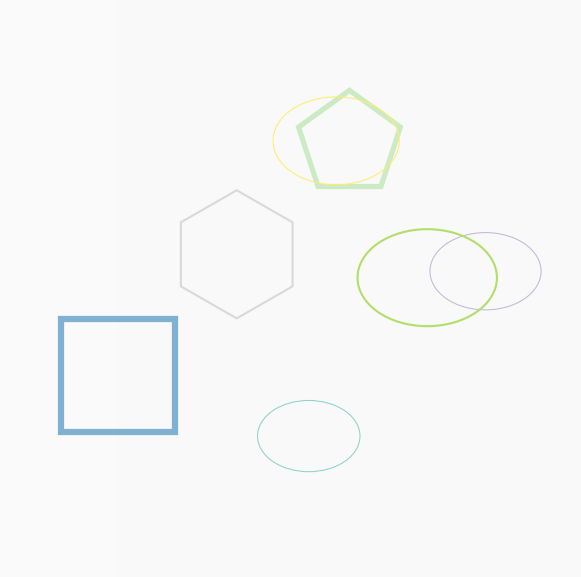[{"shape": "oval", "thickness": 0.5, "radius": 0.44, "center": [0.531, 0.244]}, {"shape": "oval", "thickness": 0.5, "radius": 0.48, "center": [0.835, 0.529]}, {"shape": "square", "thickness": 3, "radius": 0.49, "center": [0.203, 0.349]}, {"shape": "oval", "thickness": 1, "radius": 0.6, "center": [0.735, 0.518]}, {"shape": "hexagon", "thickness": 1, "radius": 0.55, "center": [0.407, 0.559]}, {"shape": "pentagon", "thickness": 2.5, "radius": 0.46, "center": [0.601, 0.751]}, {"shape": "oval", "thickness": 0.5, "radius": 0.54, "center": [0.578, 0.755]}]